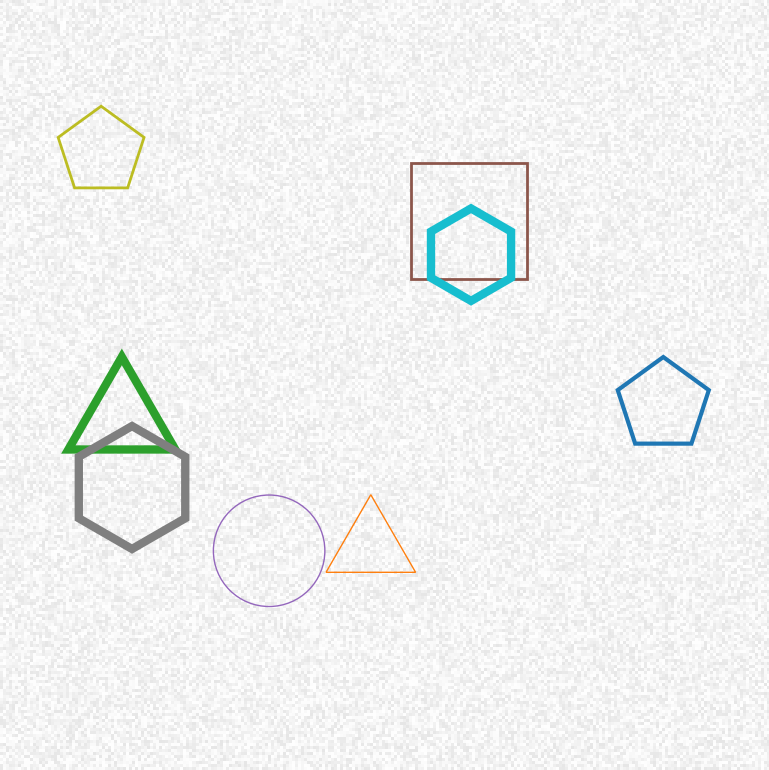[{"shape": "pentagon", "thickness": 1.5, "radius": 0.31, "center": [0.861, 0.474]}, {"shape": "triangle", "thickness": 0.5, "radius": 0.34, "center": [0.482, 0.29]}, {"shape": "triangle", "thickness": 3, "radius": 0.4, "center": [0.158, 0.456]}, {"shape": "circle", "thickness": 0.5, "radius": 0.36, "center": [0.35, 0.285]}, {"shape": "square", "thickness": 1, "radius": 0.38, "center": [0.609, 0.713]}, {"shape": "hexagon", "thickness": 3, "radius": 0.4, "center": [0.171, 0.367]}, {"shape": "pentagon", "thickness": 1, "radius": 0.29, "center": [0.131, 0.803]}, {"shape": "hexagon", "thickness": 3, "radius": 0.3, "center": [0.612, 0.669]}]